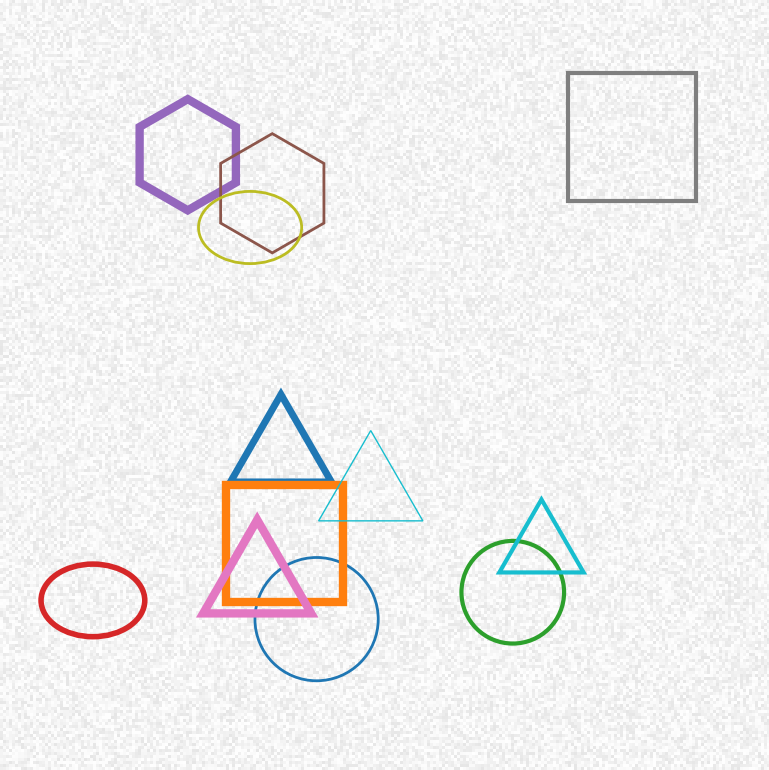[{"shape": "circle", "thickness": 1, "radius": 0.4, "center": [0.411, 0.196]}, {"shape": "triangle", "thickness": 2.5, "radius": 0.38, "center": [0.365, 0.412]}, {"shape": "square", "thickness": 3, "radius": 0.38, "center": [0.369, 0.295]}, {"shape": "circle", "thickness": 1.5, "radius": 0.33, "center": [0.666, 0.231]}, {"shape": "oval", "thickness": 2, "radius": 0.34, "center": [0.121, 0.22]}, {"shape": "hexagon", "thickness": 3, "radius": 0.36, "center": [0.244, 0.799]}, {"shape": "hexagon", "thickness": 1, "radius": 0.39, "center": [0.354, 0.749]}, {"shape": "triangle", "thickness": 3, "radius": 0.41, "center": [0.334, 0.244]}, {"shape": "square", "thickness": 1.5, "radius": 0.42, "center": [0.821, 0.822]}, {"shape": "oval", "thickness": 1, "radius": 0.33, "center": [0.325, 0.705]}, {"shape": "triangle", "thickness": 1.5, "radius": 0.32, "center": [0.703, 0.288]}, {"shape": "triangle", "thickness": 0.5, "radius": 0.39, "center": [0.481, 0.363]}]